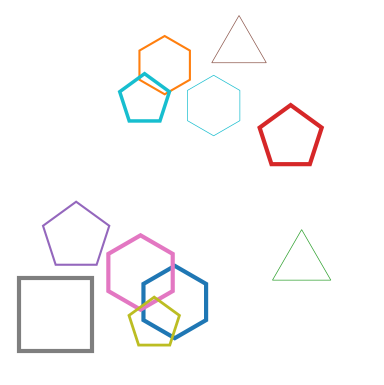[{"shape": "hexagon", "thickness": 3, "radius": 0.47, "center": [0.454, 0.216]}, {"shape": "hexagon", "thickness": 1.5, "radius": 0.38, "center": [0.428, 0.831]}, {"shape": "triangle", "thickness": 0.5, "radius": 0.44, "center": [0.784, 0.316]}, {"shape": "pentagon", "thickness": 3, "radius": 0.42, "center": [0.755, 0.642]}, {"shape": "pentagon", "thickness": 1.5, "radius": 0.45, "center": [0.198, 0.386]}, {"shape": "triangle", "thickness": 0.5, "radius": 0.41, "center": [0.621, 0.878]}, {"shape": "hexagon", "thickness": 3, "radius": 0.48, "center": [0.365, 0.292]}, {"shape": "square", "thickness": 3, "radius": 0.48, "center": [0.144, 0.183]}, {"shape": "pentagon", "thickness": 2, "radius": 0.34, "center": [0.401, 0.159]}, {"shape": "hexagon", "thickness": 0.5, "radius": 0.39, "center": [0.555, 0.726]}, {"shape": "pentagon", "thickness": 2.5, "radius": 0.34, "center": [0.376, 0.741]}]